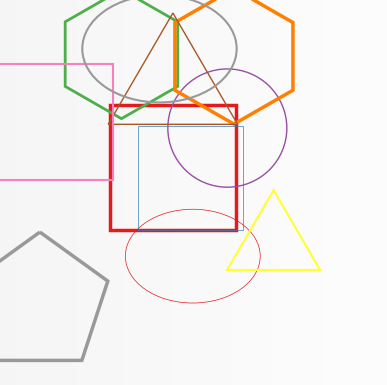[{"shape": "oval", "thickness": 0.5, "radius": 0.87, "center": [0.498, 0.335]}, {"shape": "square", "thickness": 2.5, "radius": 0.81, "center": [0.447, 0.566]}, {"shape": "square", "thickness": 0.5, "radius": 0.68, "center": [0.491, 0.538]}, {"shape": "hexagon", "thickness": 2, "radius": 0.84, "center": [0.313, 0.859]}, {"shape": "circle", "thickness": 1, "radius": 0.77, "center": [0.587, 0.667]}, {"shape": "hexagon", "thickness": 2.5, "radius": 0.88, "center": [0.604, 0.854]}, {"shape": "triangle", "thickness": 1.5, "radius": 0.69, "center": [0.706, 0.368]}, {"shape": "triangle", "thickness": 1, "radius": 0.96, "center": [0.446, 0.773]}, {"shape": "square", "thickness": 1.5, "radius": 0.75, "center": [0.142, 0.682]}, {"shape": "pentagon", "thickness": 2.5, "radius": 0.92, "center": [0.103, 0.213]}, {"shape": "oval", "thickness": 1.5, "radius": 1.0, "center": [0.412, 0.873]}]